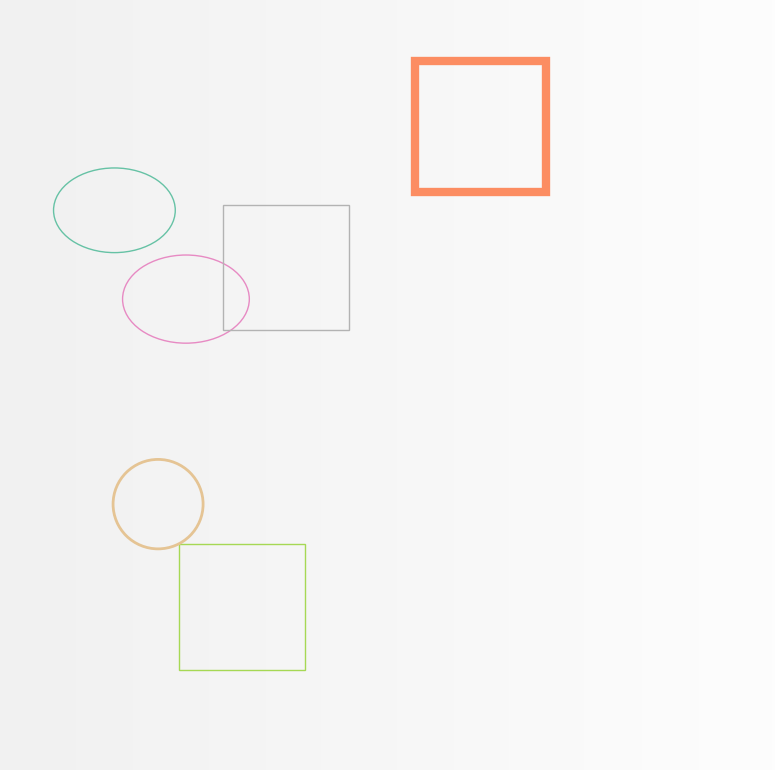[{"shape": "oval", "thickness": 0.5, "radius": 0.39, "center": [0.148, 0.727]}, {"shape": "square", "thickness": 3, "radius": 0.43, "center": [0.62, 0.836]}, {"shape": "oval", "thickness": 0.5, "radius": 0.41, "center": [0.24, 0.612]}, {"shape": "square", "thickness": 0.5, "radius": 0.41, "center": [0.312, 0.212]}, {"shape": "circle", "thickness": 1, "radius": 0.29, "center": [0.204, 0.345]}, {"shape": "square", "thickness": 0.5, "radius": 0.41, "center": [0.369, 0.652]}]